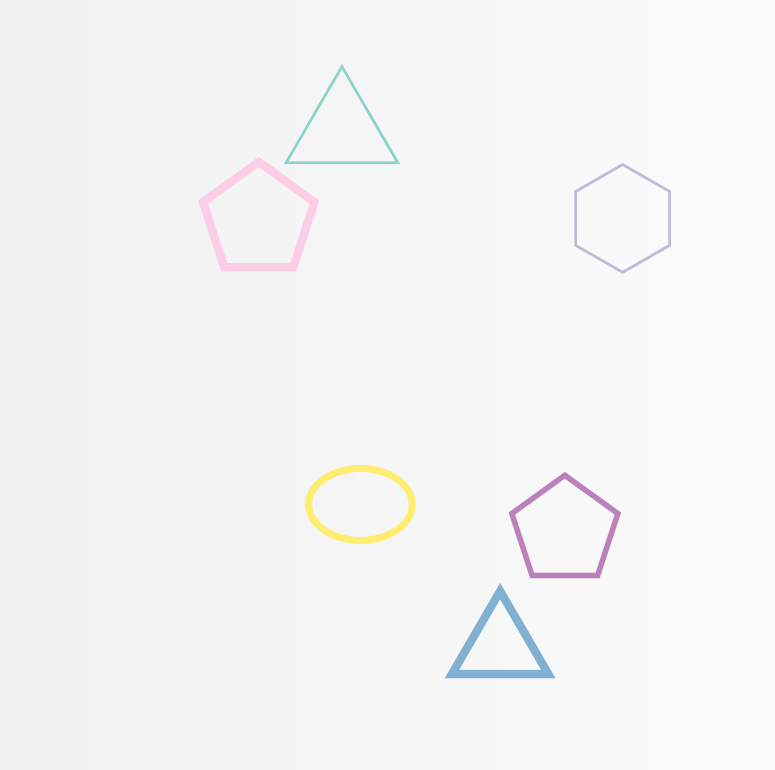[{"shape": "triangle", "thickness": 1, "radius": 0.42, "center": [0.441, 0.83]}, {"shape": "hexagon", "thickness": 1, "radius": 0.35, "center": [0.803, 0.716]}, {"shape": "triangle", "thickness": 3, "radius": 0.36, "center": [0.645, 0.161]}, {"shape": "pentagon", "thickness": 3, "radius": 0.38, "center": [0.334, 0.714]}, {"shape": "pentagon", "thickness": 2, "radius": 0.36, "center": [0.729, 0.311]}, {"shape": "oval", "thickness": 2.5, "radius": 0.33, "center": [0.465, 0.345]}]